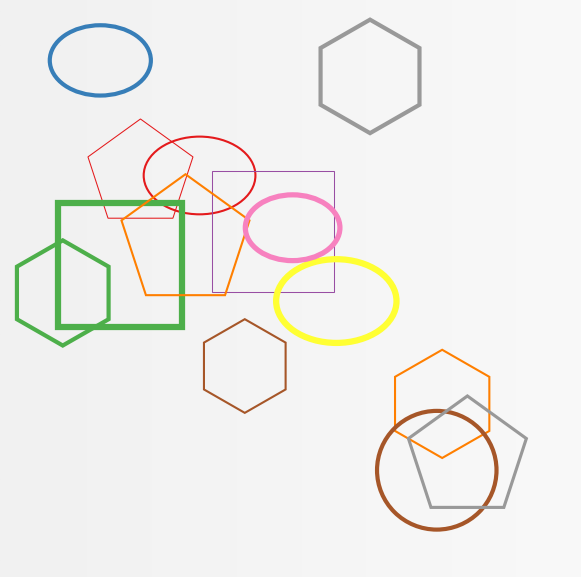[{"shape": "pentagon", "thickness": 0.5, "radius": 0.47, "center": [0.242, 0.698]}, {"shape": "oval", "thickness": 1, "radius": 0.48, "center": [0.343, 0.695]}, {"shape": "oval", "thickness": 2, "radius": 0.43, "center": [0.173, 0.895]}, {"shape": "square", "thickness": 3, "radius": 0.54, "center": [0.206, 0.541]}, {"shape": "hexagon", "thickness": 2, "radius": 0.46, "center": [0.108, 0.492]}, {"shape": "square", "thickness": 0.5, "radius": 0.52, "center": [0.47, 0.598]}, {"shape": "hexagon", "thickness": 1, "radius": 0.47, "center": [0.761, 0.3]}, {"shape": "pentagon", "thickness": 1, "radius": 0.58, "center": [0.319, 0.582]}, {"shape": "oval", "thickness": 3, "radius": 0.52, "center": [0.579, 0.478]}, {"shape": "hexagon", "thickness": 1, "radius": 0.41, "center": [0.421, 0.365]}, {"shape": "circle", "thickness": 2, "radius": 0.51, "center": [0.751, 0.185]}, {"shape": "oval", "thickness": 2.5, "radius": 0.41, "center": [0.503, 0.605]}, {"shape": "hexagon", "thickness": 2, "radius": 0.49, "center": [0.637, 0.867]}, {"shape": "pentagon", "thickness": 1.5, "radius": 0.53, "center": [0.804, 0.207]}]